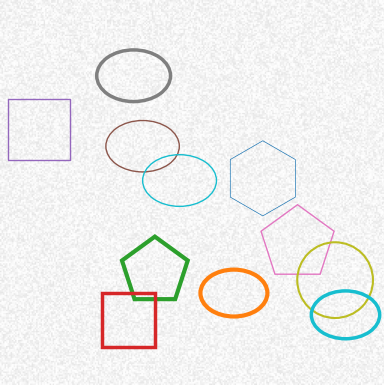[{"shape": "hexagon", "thickness": 0.5, "radius": 0.49, "center": [0.683, 0.537]}, {"shape": "oval", "thickness": 3, "radius": 0.43, "center": [0.608, 0.239]}, {"shape": "pentagon", "thickness": 3, "radius": 0.45, "center": [0.402, 0.296]}, {"shape": "square", "thickness": 2.5, "radius": 0.35, "center": [0.334, 0.169]}, {"shape": "square", "thickness": 1, "radius": 0.4, "center": [0.1, 0.664]}, {"shape": "oval", "thickness": 1, "radius": 0.48, "center": [0.37, 0.62]}, {"shape": "pentagon", "thickness": 1, "radius": 0.5, "center": [0.773, 0.369]}, {"shape": "oval", "thickness": 2.5, "radius": 0.48, "center": [0.347, 0.803]}, {"shape": "circle", "thickness": 1.5, "radius": 0.49, "center": [0.87, 0.272]}, {"shape": "oval", "thickness": 1, "radius": 0.48, "center": [0.466, 0.531]}, {"shape": "oval", "thickness": 2.5, "radius": 0.44, "center": [0.897, 0.182]}]